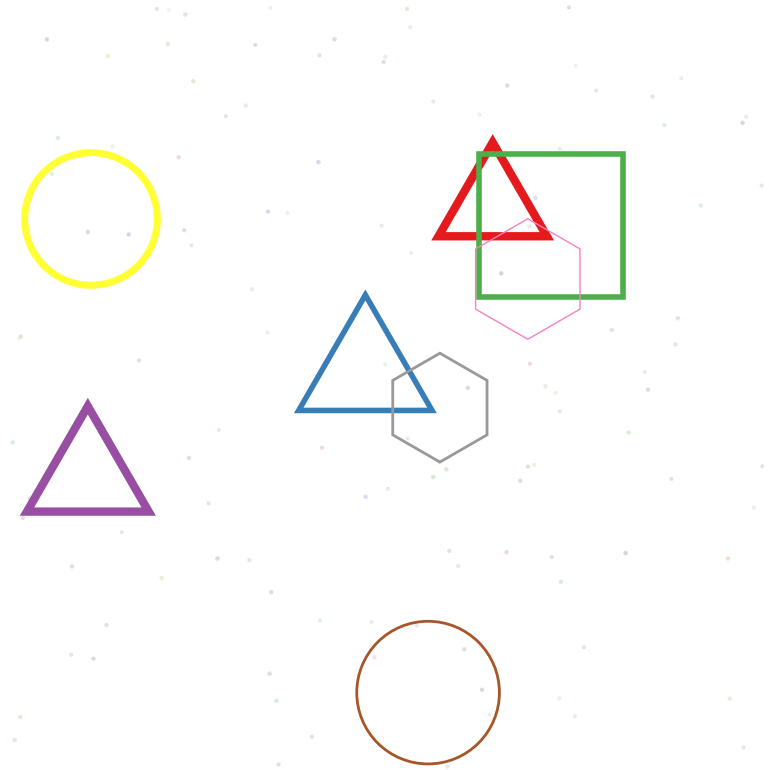[{"shape": "triangle", "thickness": 3, "radius": 0.41, "center": [0.64, 0.734]}, {"shape": "triangle", "thickness": 2, "radius": 0.5, "center": [0.475, 0.517]}, {"shape": "square", "thickness": 2, "radius": 0.47, "center": [0.716, 0.707]}, {"shape": "triangle", "thickness": 3, "radius": 0.46, "center": [0.114, 0.381]}, {"shape": "circle", "thickness": 2.5, "radius": 0.43, "center": [0.118, 0.716]}, {"shape": "circle", "thickness": 1, "radius": 0.46, "center": [0.556, 0.1]}, {"shape": "hexagon", "thickness": 0.5, "radius": 0.39, "center": [0.685, 0.638]}, {"shape": "hexagon", "thickness": 1, "radius": 0.35, "center": [0.571, 0.471]}]